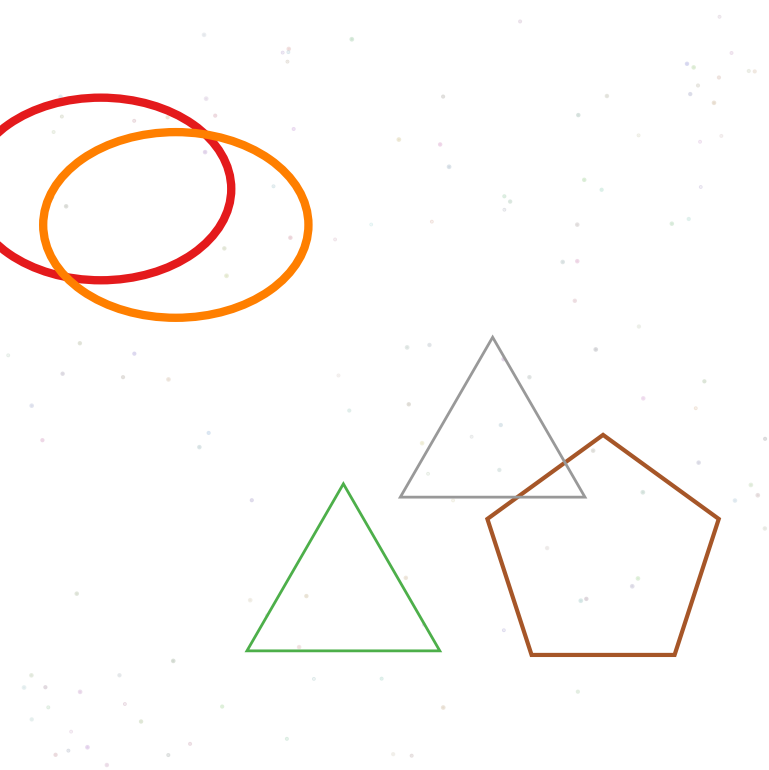[{"shape": "oval", "thickness": 3, "radius": 0.85, "center": [0.131, 0.755]}, {"shape": "triangle", "thickness": 1, "radius": 0.72, "center": [0.446, 0.227]}, {"shape": "oval", "thickness": 3, "radius": 0.86, "center": [0.228, 0.708]}, {"shape": "pentagon", "thickness": 1.5, "radius": 0.79, "center": [0.783, 0.277]}, {"shape": "triangle", "thickness": 1, "radius": 0.69, "center": [0.64, 0.424]}]